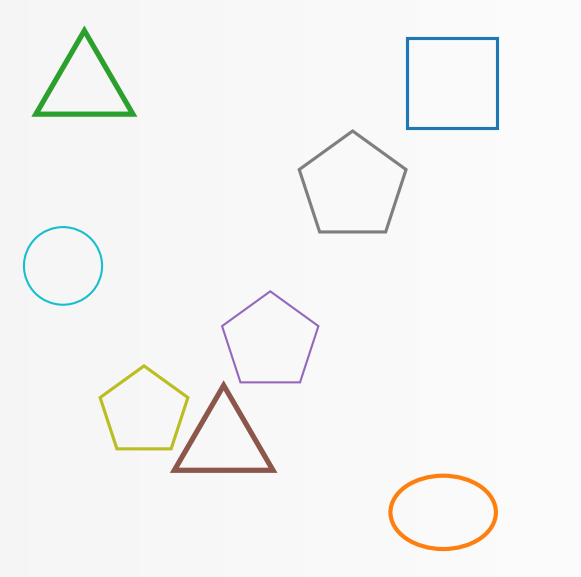[{"shape": "square", "thickness": 1.5, "radius": 0.39, "center": [0.777, 0.856]}, {"shape": "oval", "thickness": 2, "radius": 0.45, "center": [0.762, 0.112]}, {"shape": "triangle", "thickness": 2.5, "radius": 0.48, "center": [0.145, 0.85]}, {"shape": "pentagon", "thickness": 1, "radius": 0.44, "center": [0.465, 0.408]}, {"shape": "triangle", "thickness": 2.5, "radius": 0.49, "center": [0.385, 0.234]}, {"shape": "pentagon", "thickness": 1.5, "radius": 0.48, "center": [0.607, 0.676]}, {"shape": "pentagon", "thickness": 1.5, "radius": 0.4, "center": [0.248, 0.286]}, {"shape": "circle", "thickness": 1, "radius": 0.34, "center": [0.108, 0.539]}]